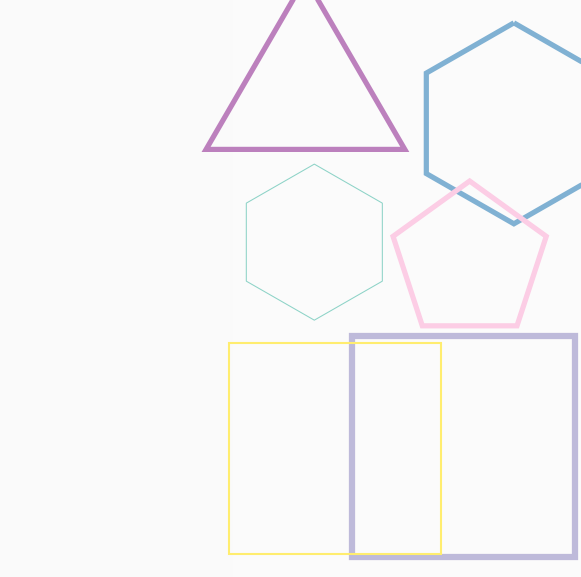[{"shape": "hexagon", "thickness": 0.5, "radius": 0.68, "center": [0.541, 0.58]}, {"shape": "square", "thickness": 3, "radius": 0.96, "center": [0.797, 0.226]}, {"shape": "hexagon", "thickness": 2.5, "radius": 0.87, "center": [0.884, 0.786]}, {"shape": "pentagon", "thickness": 2.5, "radius": 0.69, "center": [0.808, 0.547]}, {"shape": "triangle", "thickness": 2.5, "radius": 0.99, "center": [0.525, 0.839]}, {"shape": "square", "thickness": 1, "radius": 0.91, "center": [0.576, 0.222]}]